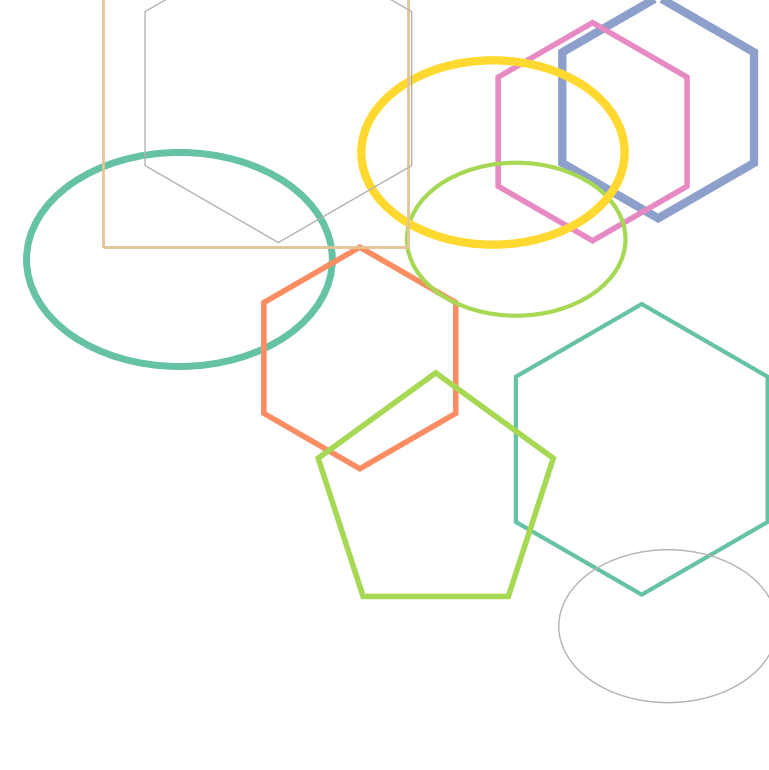[{"shape": "hexagon", "thickness": 1.5, "radius": 0.94, "center": [0.833, 0.416]}, {"shape": "oval", "thickness": 2.5, "radius": 0.99, "center": [0.233, 0.663]}, {"shape": "hexagon", "thickness": 2, "radius": 0.72, "center": [0.467, 0.535]}, {"shape": "hexagon", "thickness": 3, "radius": 0.72, "center": [0.855, 0.86]}, {"shape": "hexagon", "thickness": 2, "radius": 0.71, "center": [0.77, 0.829]}, {"shape": "oval", "thickness": 1.5, "radius": 0.71, "center": [0.67, 0.689]}, {"shape": "pentagon", "thickness": 2, "radius": 0.8, "center": [0.566, 0.355]}, {"shape": "oval", "thickness": 3, "radius": 0.85, "center": [0.64, 0.802]}, {"shape": "square", "thickness": 1, "radius": 0.99, "center": [0.332, 0.878]}, {"shape": "hexagon", "thickness": 0.5, "radius": 1.0, "center": [0.362, 0.885]}, {"shape": "oval", "thickness": 0.5, "radius": 0.71, "center": [0.868, 0.187]}]